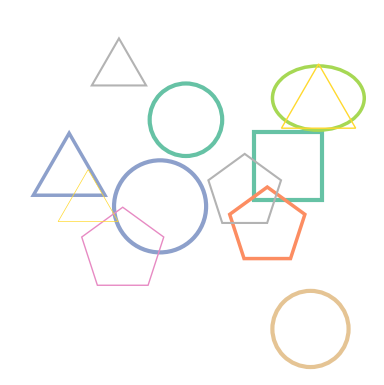[{"shape": "square", "thickness": 3, "radius": 0.44, "center": [0.749, 0.569]}, {"shape": "circle", "thickness": 3, "radius": 0.47, "center": [0.483, 0.689]}, {"shape": "pentagon", "thickness": 2.5, "radius": 0.51, "center": [0.694, 0.411]}, {"shape": "circle", "thickness": 3, "radius": 0.6, "center": [0.416, 0.464]}, {"shape": "triangle", "thickness": 2.5, "radius": 0.54, "center": [0.18, 0.547]}, {"shape": "pentagon", "thickness": 1, "radius": 0.56, "center": [0.319, 0.35]}, {"shape": "oval", "thickness": 2.5, "radius": 0.6, "center": [0.827, 0.745]}, {"shape": "triangle", "thickness": 1, "radius": 0.56, "center": [0.827, 0.723]}, {"shape": "triangle", "thickness": 0.5, "radius": 0.45, "center": [0.229, 0.47]}, {"shape": "circle", "thickness": 3, "radius": 0.49, "center": [0.806, 0.146]}, {"shape": "pentagon", "thickness": 1.5, "radius": 0.5, "center": [0.636, 0.501]}, {"shape": "triangle", "thickness": 1.5, "radius": 0.41, "center": [0.309, 0.819]}]